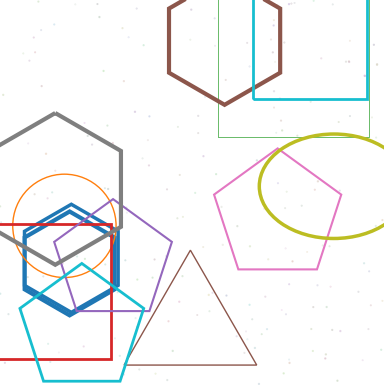[{"shape": "hexagon", "thickness": 3, "radius": 0.67, "center": [0.181, 0.316]}, {"shape": "hexagon", "thickness": 2.5, "radius": 0.7, "center": [0.185, 0.329]}, {"shape": "circle", "thickness": 1, "radius": 0.67, "center": [0.167, 0.413]}, {"shape": "square", "thickness": 0.5, "radius": 0.98, "center": [0.763, 0.841]}, {"shape": "square", "thickness": 2, "radius": 0.88, "center": [0.114, 0.243]}, {"shape": "pentagon", "thickness": 1.5, "radius": 0.8, "center": [0.294, 0.322]}, {"shape": "hexagon", "thickness": 3, "radius": 0.83, "center": [0.583, 0.894]}, {"shape": "triangle", "thickness": 1, "radius": 0.99, "center": [0.495, 0.151]}, {"shape": "pentagon", "thickness": 1.5, "radius": 0.87, "center": [0.721, 0.441]}, {"shape": "hexagon", "thickness": 3, "radius": 0.99, "center": [0.144, 0.509]}, {"shape": "oval", "thickness": 2.5, "radius": 0.97, "center": [0.867, 0.516]}, {"shape": "pentagon", "thickness": 2, "radius": 0.85, "center": [0.213, 0.147]}, {"shape": "square", "thickness": 2, "radius": 0.74, "center": [0.805, 0.891]}]